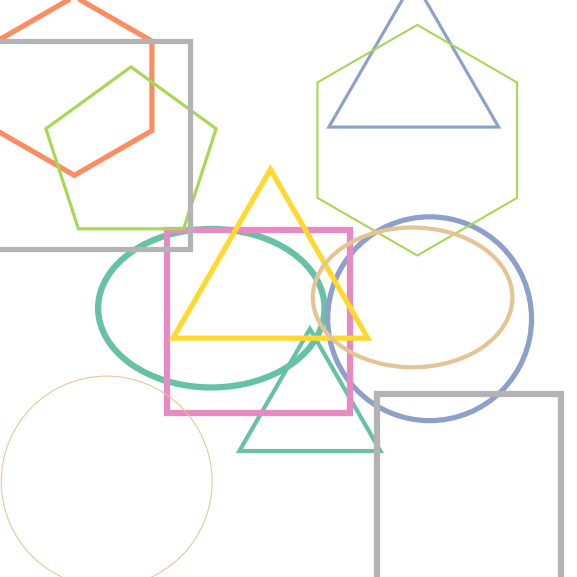[{"shape": "triangle", "thickness": 2, "radius": 0.71, "center": [0.537, 0.289]}, {"shape": "oval", "thickness": 3, "radius": 0.98, "center": [0.366, 0.465]}, {"shape": "hexagon", "thickness": 2.5, "radius": 0.77, "center": [0.129, 0.85]}, {"shape": "circle", "thickness": 2.5, "radius": 0.88, "center": [0.744, 0.447]}, {"shape": "triangle", "thickness": 1.5, "radius": 0.85, "center": [0.716, 0.864]}, {"shape": "square", "thickness": 3, "radius": 0.79, "center": [0.447, 0.443]}, {"shape": "pentagon", "thickness": 1.5, "radius": 0.78, "center": [0.227, 0.728]}, {"shape": "hexagon", "thickness": 1, "radius": 1.0, "center": [0.723, 0.756]}, {"shape": "triangle", "thickness": 2.5, "radius": 0.97, "center": [0.468, 0.511]}, {"shape": "circle", "thickness": 0.5, "radius": 0.91, "center": [0.185, 0.165]}, {"shape": "oval", "thickness": 2, "radius": 0.86, "center": [0.714, 0.484]}, {"shape": "square", "thickness": 2.5, "radius": 0.9, "center": [0.149, 0.748]}, {"shape": "square", "thickness": 3, "radius": 0.8, "center": [0.812, 0.157]}]